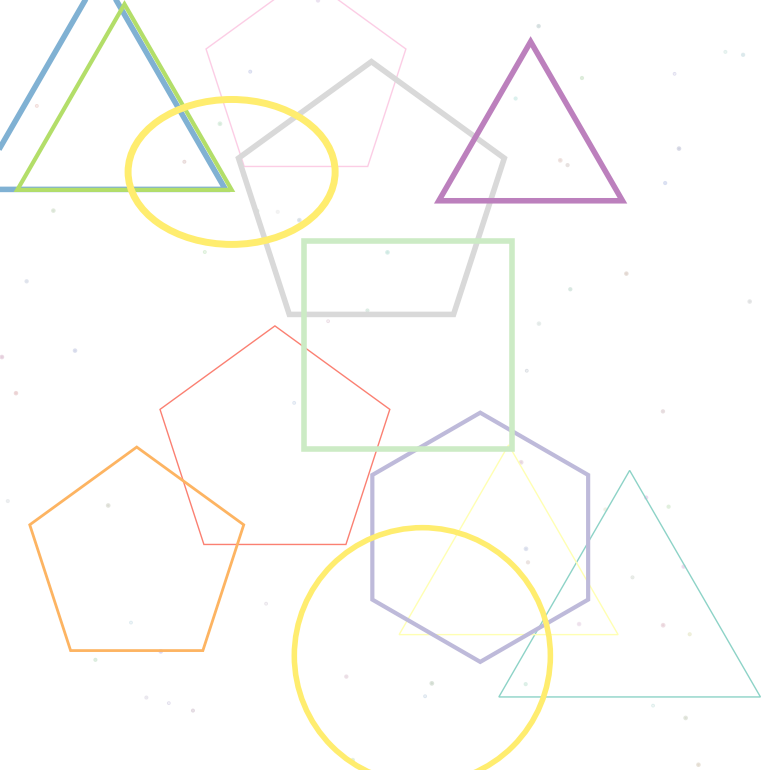[{"shape": "triangle", "thickness": 0.5, "radius": 0.98, "center": [0.818, 0.193]}, {"shape": "triangle", "thickness": 0.5, "radius": 0.82, "center": [0.661, 0.258]}, {"shape": "hexagon", "thickness": 1.5, "radius": 0.81, "center": [0.624, 0.302]}, {"shape": "pentagon", "thickness": 0.5, "radius": 0.78, "center": [0.357, 0.42]}, {"shape": "triangle", "thickness": 2, "radius": 0.94, "center": [0.131, 0.848]}, {"shape": "pentagon", "thickness": 1, "radius": 0.73, "center": [0.178, 0.273]}, {"shape": "triangle", "thickness": 1.5, "radius": 0.8, "center": [0.162, 0.834]}, {"shape": "pentagon", "thickness": 0.5, "radius": 0.68, "center": [0.397, 0.894]}, {"shape": "pentagon", "thickness": 2, "radius": 0.91, "center": [0.482, 0.738]}, {"shape": "triangle", "thickness": 2, "radius": 0.69, "center": [0.689, 0.808]}, {"shape": "square", "thickness": 2, "radius": 0.68, "center": [0.53, 0.552]}, {"shape": "oval", "thickness": 2.5, "radius": 0.67, "center": [0.301, 0.777]}, {"shape": "circle", "thickness": 2, "radius": 0.83, "center": [0.548, 0.148]}]